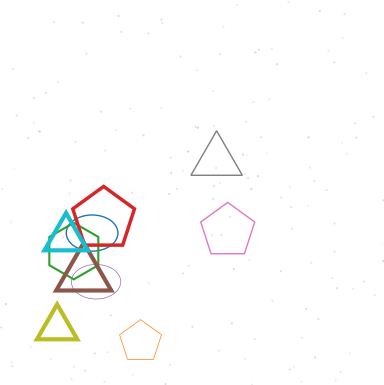[{"shape": "oval", "thickness": 1, "radius": 0.34, "center": [0.239, 0.395]}, {"shape": "pentagon", "thickness": 0.5, "radius": 0.29, "center": [0.365, 0.113]}, {"shape": "hexagon", "thickness": 1.5, "radius": 0.37, "center": [0.192, 0.348]}, {"shape": "pentagon", "thickness": 2.5, "radius": 0.42, "center": [0.269, 0.431]}, {"shape": "oval", "thickness": 0.5, "radius": 0.32, "center": [0.25, 0.268]}, {"shape": "triangle", "thickness": 3, "radius": 0.41, "center": [0.217, 0.287]}, {"shape": "pentagon", "thickness": 1, "radius": 0.37, "center": [0.592, 0.401]}, {"shape": "triangle", "thickness": 1, "radius": 0.39, "center": [0.563, 0.583]}, {"shape": "triangle", "thickness": 3, "radius": 0.3, "center": [0.148, 0.149]}, {"shape": "triangle", "thickness": 3, "radius": 0.32, "center": [0.172, 0.382]}]